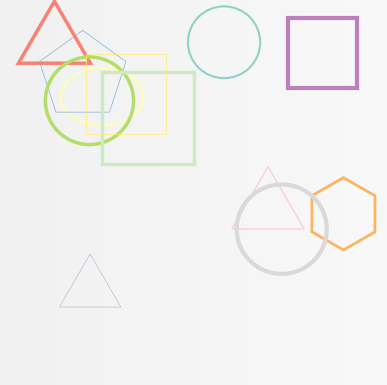[{"shape": "circle", "thickness": 1.5, "radius": 0.47, "center": [0.578, 0.89]}, {"shape": "oval", "thickness": 1.5, "radius": 0.53, "center": [0.263, 0.749]}, {"shape": "triangle", "thickness": 0.5, "radius": 0.46, "center": [0.233, 0.248]}, {"shape": "triangle", "thickness": 2.5, "radius": 0.54, "center": [0.14, 0.889]}, {"shape": "pentagon", "thickness": 0.5, "radius": 0.59, "center": [0.213, 0.804]}, {"shape": "hexagon", "thickness": 2, "radius": 0.47, "center": [0.886, 0.445]}, {"shape": "circle", "thickness": 2.5, "radius": 0.57, "center": [0.231, 0.738]}, {"shape": "triangle", "thickness": 1, "radius": 0.54, "center": [0.692, 0.459]}, {"shape": "circle", "thickness": 3, "radius": 0.58, "center": [0.727, 0.405]}, {"shape": "square", "thickness": 3, "radius": 0.45, "center": [0.832, 0.863]}, {"shape": "square", "thickness": 2.5, "radius": 0.6, "center": [0.382, 0.694]}, {"shape": "square", "thickness": 0.5, "radius": 0.52, "center": [0.325, 0.756]}]